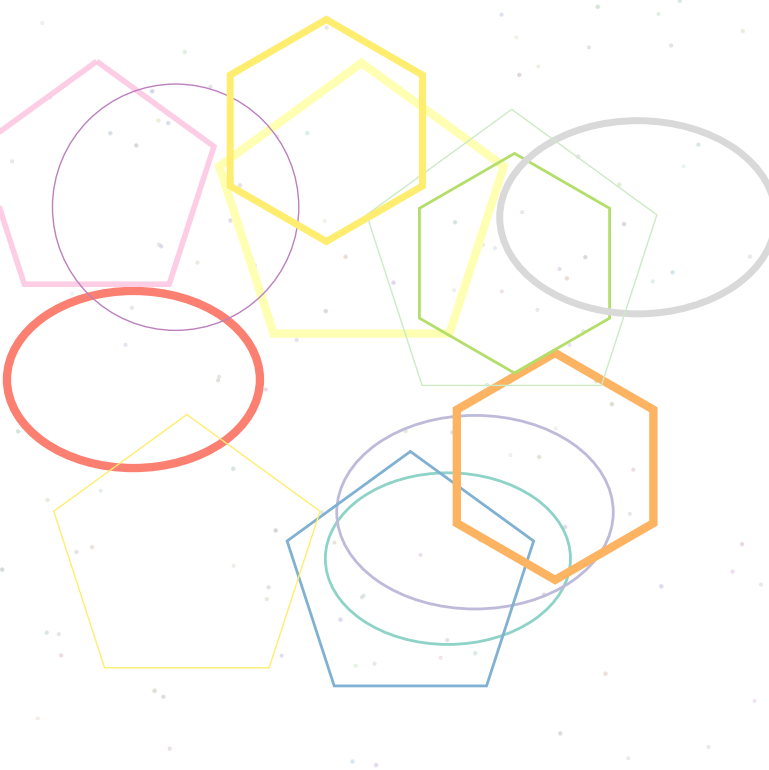[{"shape": "oval", "thickness": 1, "radius": 0.8, "center": [0.582, 0.274]}, {"shape": "pentagon", "thickness": 3, "radius": 0.97, "center": [0.47, 0.724]}, {"shape": "oval", "thickness": 1, "radius": 0.9, "center": [0.617, 0.335]}, {"shape": "oval", "thickness": 3, "radius": 0.82, "center": [0.173, 0.507]}, {"shape": "pentagon", "thickness": 1, "radius": 0.84, "center": [0.533, 0.245]}, {"shape": "hexagon", "thickness": 3, "radius": 0.74, "center": [0.721, 0.394]}, {"shape": "hexagon", "thickness": 1, "radius": 0.71, "center": [0.668, 0.658]}, {"shape": "pentagon", "thickness": 2, "radius": 0.8, "center": [0.126, 0.76]}, {"shape": "oval", "thickness": 2.5, "radius": 0.9, "center": [0.828, 0.718]}, {"shape": "circle", "thickness": 0.5, "radius": 0.8, "center": [0.228, 0.731]}, {"shape": "pentagon", "thickness": 0.5, "radius": 0.99, "center": [0.665, 0.66]}, {"shape": "hexagon", "thickness": 2.5, "radius": 0.72, "center": [0.424, 0.831]}, {"shape": "pentagon", "thickness": 0.5, "radius": 0.91, "center": [0.243, 0.28]}]